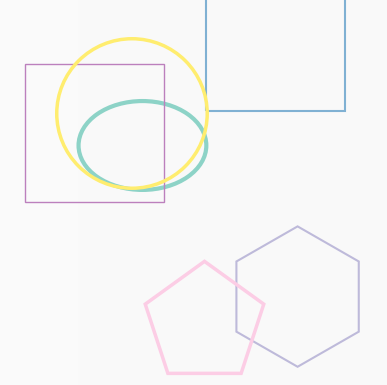[{"shape": "oval", "thickness": 3, "radius": 0.82, "center": [0.368, 0.622]}, {"shape": "hexagon", "thickness": 1.5, "radius": 0.91, "center": [0.768, 0.23]}, {"shape": "square", "thickness": 1.5, "radius": 0.89, "center": [0.711, 0.891]}, {"shape": "pentagon", "thickness": 2.5, "radius": 0.8, "center": [0.528, 0.16]}, {"shape": "square", "thickness": 1, "radius": 0.9, "center": [0.244, 0.654]}, {"shape": "circle", "thickness": 2.5, "radius": 0.97, "center": [0.341, 0.705]}]